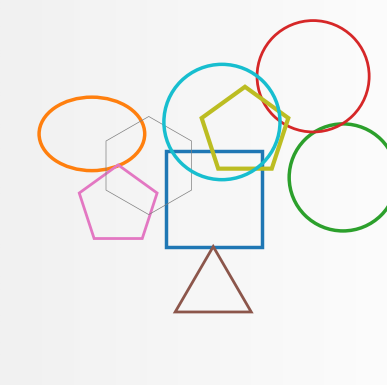[{"shape": "square", "thickness": 2.5, "radius": 0.62, "center": [0.552, 0.483]}, {"shape": "oval", "thickness": 2.5, "radius": 0.68, "center": [0.237, 0.652]}, {"shape": "circle", "thickness": 2.5, "radius": 0.69, "center": [0.885, 0.539]}, {"shape": "circle", "thickness": 2, "radius": 0.72, "center": [0.808, 0.802]}, {"shape": "triangle", "thickness": 2, "radius": 0.57, "center": [0.55, 0.246]}, {"shape": "pentagon", "thickness": 2, "radius": 0.53, "center": [0.305, 0.466]}, {"shape": "hexagon", "thickness": 0.5, "radius": 0.64, "center": [0.384, 0.57]}, {"shape": "pentagon", "thickness": 3, "radius": 0.59, "center": [0.632, 0.657]}, {"shape": "circle", "thickness": 2.5, "radius": 0.75, "center": [0.573, 0.683]}]